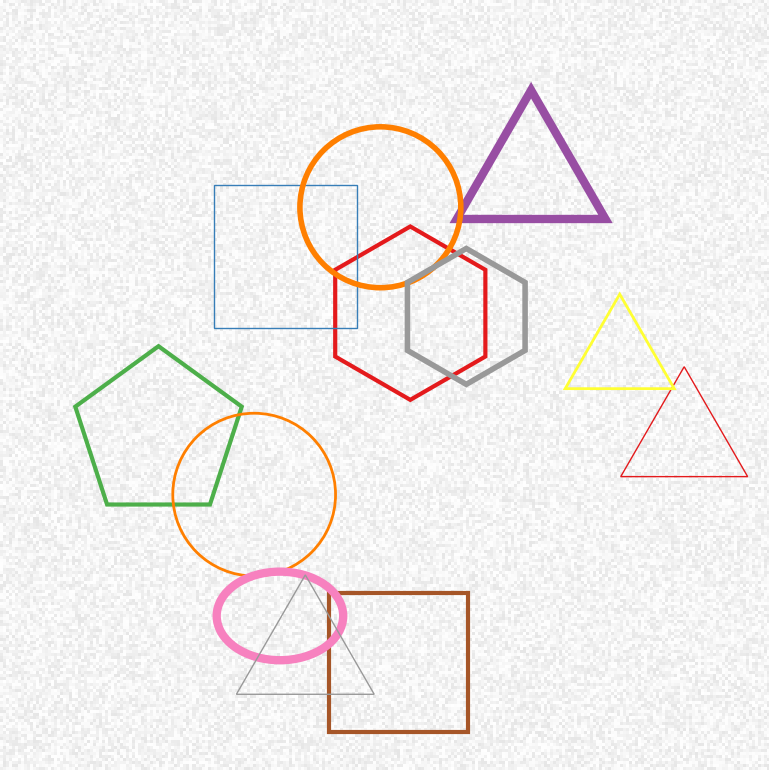[{"shape": "hexagon", "thickness": 1.5, "radius": 0.56, "center": [0.533, 0.593]}, {"shape": "triangle", "thickness": 0.5, "radius": 0.48, "center": [0.889, 0.429]}, {"shape": "square", "thickness": 0.5, "radius": 0.47, "center": [0.371, 0.667]}, {"shape": "pentagon", "thickness": 1.5, "radius": 0.57, "center": [0.206, 0.437]}, {"shape": "triangle", "thickness": 3, "radius": 0.56, "center": [0.69, 0.771]}, {"shape": "circle", "thickness": 1, "radius": 0.53, "center": [0.33, 0.358]}, {"shape": "circle", "thickness": 2, "radius": 0.52, "center": [0.494, 0.731]}, {"shape": "triangle", "thickness": 1, "radius": 0.41, "center": [0.805, 0.536]}, {"shape": "square", "thickness": 1.5, "radius": 0.45, "center": [0.517, 0.14]}, {"shape": "oval", "thickness": 3, "radius": 0.41, "center": [0.364, 0.2]}, {"shape": "hexagon", "thickness": 2, "radius": 0.44, "center": [0.606, 0.589]}, {"shape": "triangle", "thickness": 0.5, "radius": 0.52, "center": [0.396, 0.15]}]